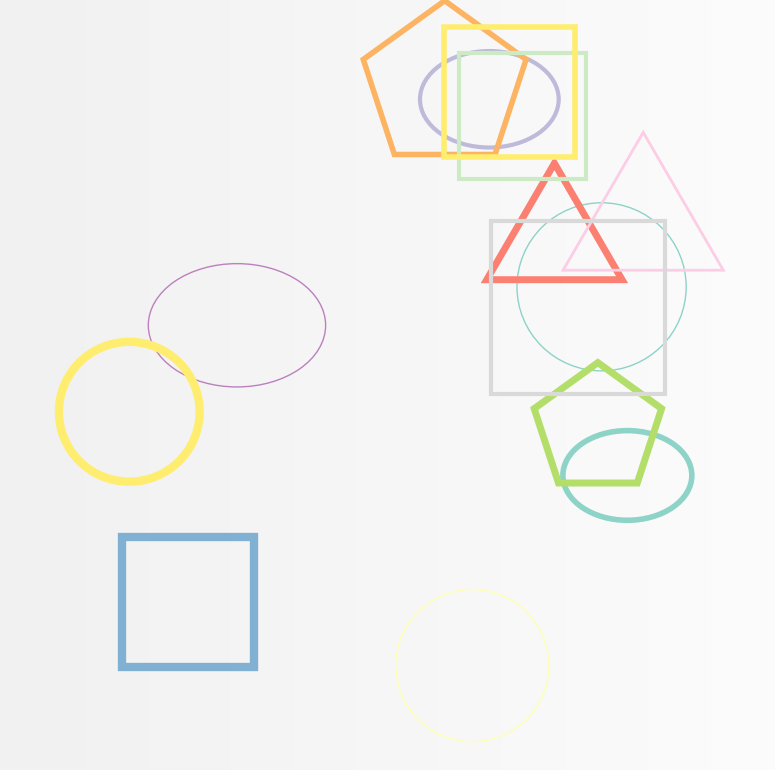[{"shape": "oval", "thickness": 2, "radius": 0.42, "center": [0.809, 0.383]}, {"shape": "circle", "thickness": 0.5, "radius": 0.55, "center": [0.776, 0.628]}, {"shape": "circle", "thickness": 0.5, "radius": 0.49, "center": [0.609, 0.136]}, {"shape": "oval", "thickness": 1.5, "radius": 0.45, "center": [0.631, 0.871]}, {"shape": "triangle", "thickness": 2.5, "radius": 0.5, "center": [0.715, 0.687]}, {"shape": "square", "thickness": 3, "radius": 0.42, "center": [0.242, 0.218]}, {"shape": "pentagon", "thickness": 2, "radius": 0.55, "center": [0.574, 0.889]}, {"shape": "pentagon", "thickness": 2.5, "radius": 0.43, "center": [0.771, 0.443]}, {"shape": "triangle", "thickness": 1, "radius": 0.6, "center": [0.83, 0.709]}, {"shape": "square", "thickness": 1.5, "radius": 0.56, "center": [0.746, 0.6]}, {"shape": "oval", "thickness": 0.5, "radius": 0.57, "center": [0.306, 0.578]}, {"shape": "square", "thickness": 1.5, "radius": 0.41, "center": [0.674, 0.849]}, {"shape": "square", "thickness": 2, "radius": 0.42, "center": [0.658, 0.88]}, {"shape": "circle", "thickness": 3, "radius": 0.45, "center": [0.167, 0.465]}]